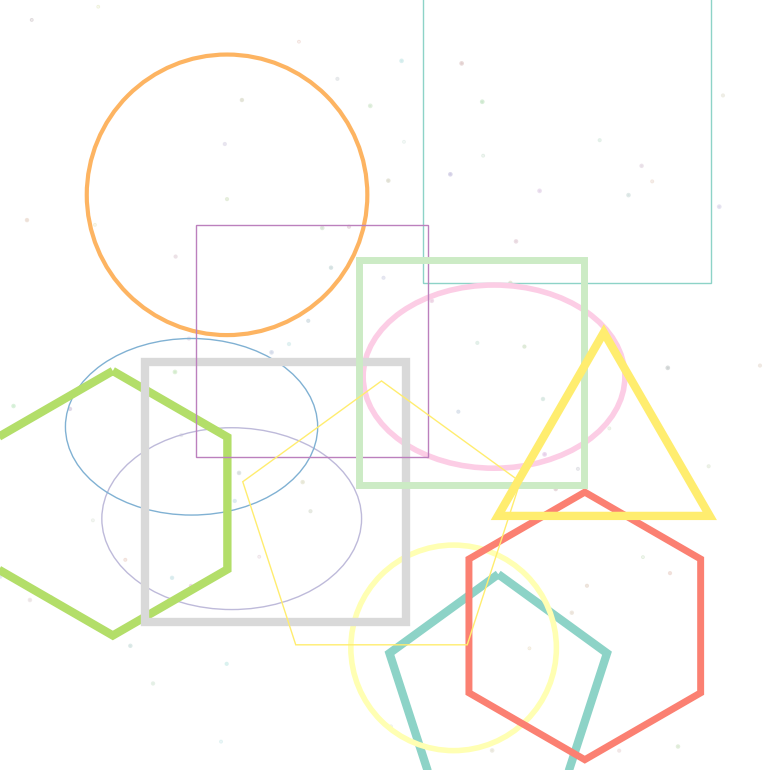[{"shape": "square", "thickness": 0.5, "radius": 0.93, "center": [0.737, 0.819]}, {"shape": "pentagon", "thickness": 3, "radius": 0.74, "center": [0.647, 0.106]}, {"shape": "circle", "thickness": 2, "radius": 0.67, "center": [0.589, 0.159]}, {"shape": "oval", "thickness": 0.5, "radius": 0.84, "center": [0.301, 0.326]}, {"shape": "hexagon", "thickness": 2.5, "radius": 0.87, "center": [0.759, 0.187]}, {"shape": "oval", "thickness": 0.5, "radius": 0.82, "center": [0.249, 0.446]}, {"shape": "circle", "thickness": 1.5, "radius": 0.91, "center": [0.295, 0.747]}, {"shape": "hexagon", "thickness": 3, "radius": 0.86, "center": [0.147, 0.346]}, {"shape": "oval", "thickness": 2, "radius": 0.85, "center": [0.642, 0.511]}, {"shape": "square", "thickness": 3, "radius": 0.85, "center": [0.358, 0.361]}, {"shape": "square", "thickness": 0.5, "radius": 0.75, "center": [0.405, 0.557]}, {"shape": "square", "thickness": 2.5, "radius": 0.73, "center": [0.612, 0.517]}, {"shape": "pentagon", "thickness": 0.5, "radius": 0.95, "center": [0.495, 0.316]}, {"shape": "triangle", "thickness": 3, "radius": 0.79, "center": [0.784, 0.409]}]